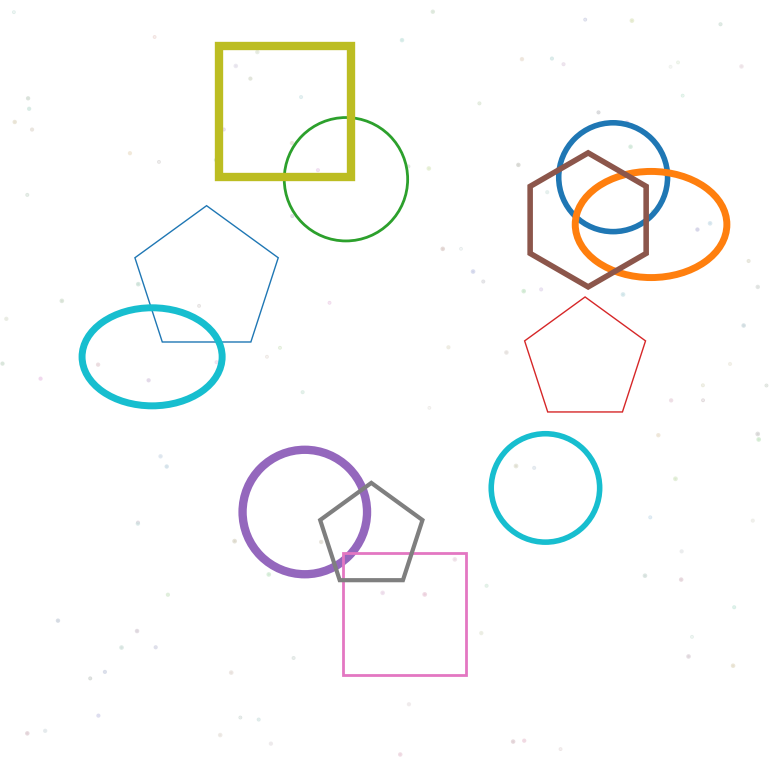[{"shape": "circle", "thickness": 2, "radius": 0.35, "center": [0.796, 0.77]}, {"shape": "pentagon", "thickness": 0.5, "radius": 0.49, "center": [0.268, 0.635]}, {"shape": "oval", "thickness": 2.5, "radius": 0.49, "center": [0.846, 0.708]}, {"shape": "circle", "thickness": 1, "radius": 0.4, "center": [0.449, 0.767]}, {"shape": "pentagon", "thickness": 0.5, "radius": 0.41, "center": [0.76, 0.532]}, {"shape": "circle", "thickness": 3, "radius": 0.4, "center": [0.396, 0.335]}, {"shape": "hexagon", "thickness": 2, "radius": 0.43, "center": [0.764, 0.714]}, {"shape": "square", "thickness": 1, "radius": 0.4, "center": [0.525, 0.203]}, {"shape": "pentagon", "thickness": 1.5, "radius": 0.35, "center": [0.482, 0.303]}, {"shape": "square", "thickness": 3, "radius": 0.43, "center": [0.37, 0.855]}, {"shape": "circle", "thickness": 2, "radius": 0.35, "center": [0.708, 0.366]}, {"shape": "oval", "thickness": 2.5, "radius": 0.45, "center": [0.198, 0.537]}]